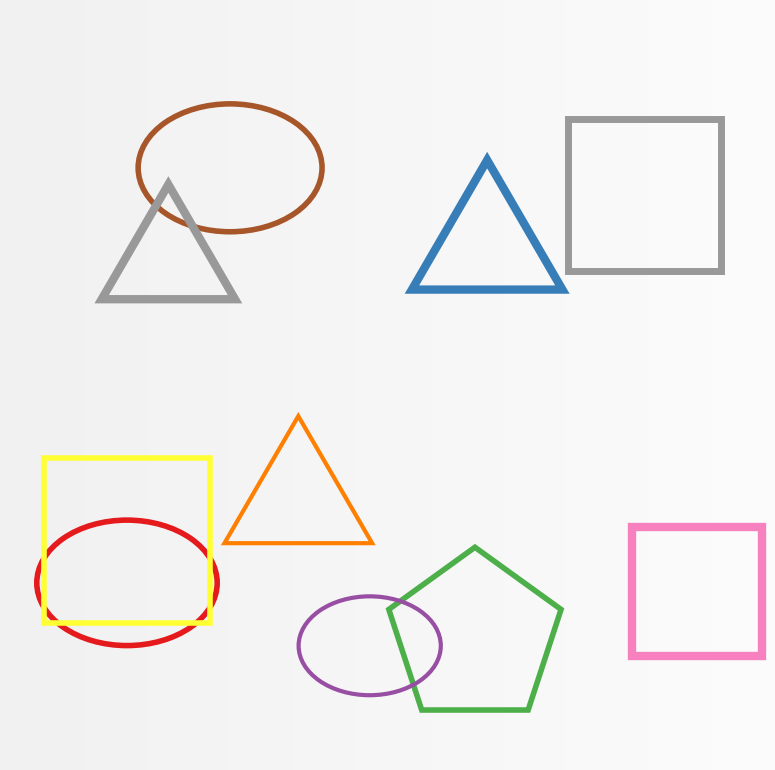[{"shape": "oval", "thickness": 2, "radius": 0.58, "center": [0.164, 0.243]}, {"shape": "triangle", "thickness": 3, "radius": 0.56, "center": [0.629, 0.68]}, {"shape": "pentagon", "thickness": 2, "radius": 0.58, "center": [0.613, 0.172]}, {"shape": "oval", "thickness": 1.5, "radius": 0.46, "center": [0.477, 0.161]}, {"shape": "triangle", "thickness": 1.5, "radius": 0.55, "center": [0.385, 0.35]}, {"shape": "square", "thickness": 2, "radius": 0.54, "center": [0.164, 0.298]}, {"shape": "oval", "thickness": 2, "radius": 0.59, "center": [0.297, 0.782]}, {"shape": "square", "thickness": 3, "radius": 0.42, "center": [0.899, 0.232]}, {"shape": "triangle", "thickness": 3, "radius": 0.5, "center": [0.217, 0.661]}, {"shape": "square", "thickness": 2.5, "radius": 0.49, "center": [0.832, 0.746]}]